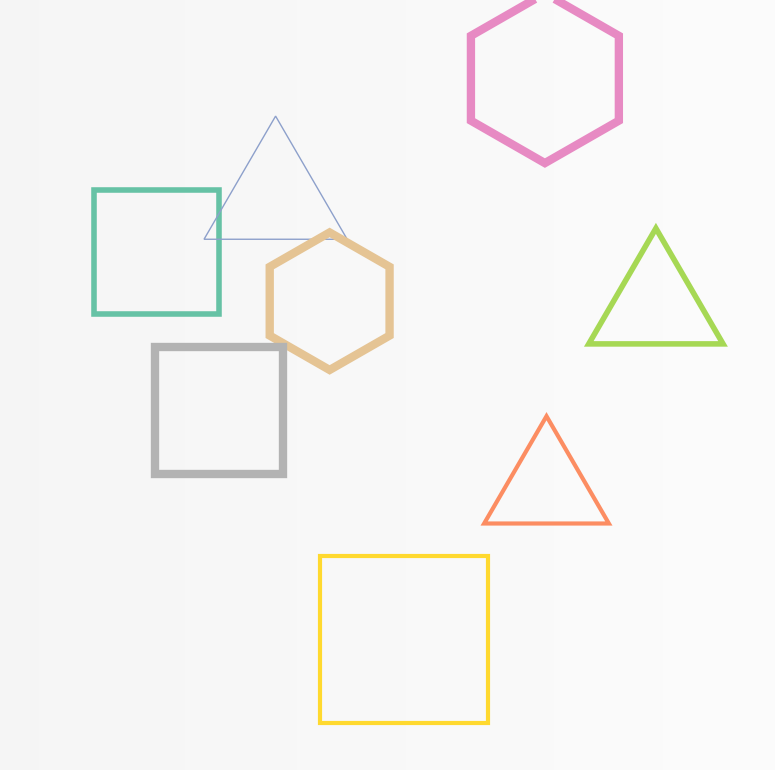[{"shape": "square", "thickness": 2, "radius": 0.4, "center": [0.202, 0.673]}, {"shape": "triangle", "thickness": 1.5, "radius": 0.46, "center": [0.705, 0.367]}, {"shape": "triangle", "thickness": 0.5, "radius": 0.53, "center": [0.356, 0.743]}, {"shape": "hexagon", "thickness": 3, "radius": 0.55, "center": [0.703, 0.898]}, {"shape": "triangle", "thickness": 2, "radius": 0.5, "center": [0.846, 0.603]}, {"shape": "square", "thickness": 1.5, "radius": 0.54, "center": [0.521, 0.169]}, {"shape": "hexagon", "thickness": 3, "radius": 0.45, "center": [0.425, 0.609]}, {"shape": "square", "thickness": 3, "radius": 0.41, "center": [0.283, 0.467]}]